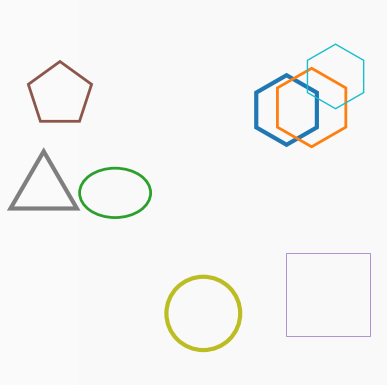[{"shape": "hexagon", "thickness": 3, "radius": 0.45, "center": [0.739, 0.714]}, {"shape": "hexagon", "thickness": 2, "radius": 0.51, "center": [0.804, 0.721]}, {"shape": "oval", "thickness": 2, "radius": 0.46, "center": [0.297, 0.499]}, {"shape": "square", "thickness": 0.5, "radius": 0.54, "center": [0.846, 0.234]}, {"shape": "pentagon", "thickness": 2, "radius": 0.43, "center": [0.155, 0.754]}, {"shape": "triangle", "thickness": 3, "radius": 0.49, "center": [0.113, 0.508]}, {"shape": "circle", "thickness": 3, "radius": 0.48, "center": [0.525, 0.186]}, {"shape": "hexagon", "thickness": 1, "radius": 0.42, "center": [0.866, 0.801]}]